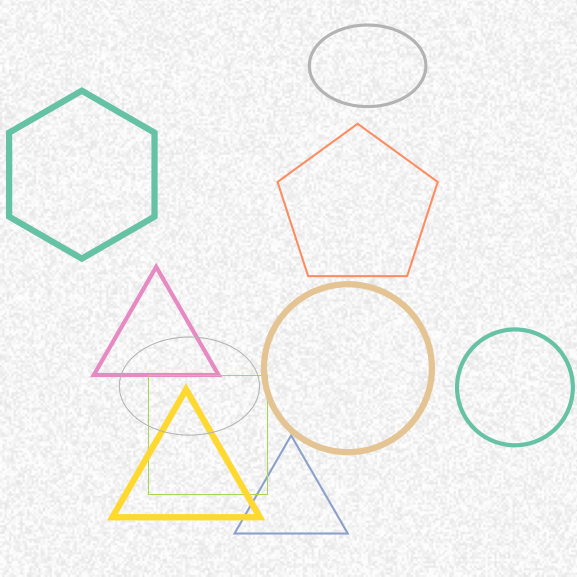[{"shape": "hexagon", "thickness": 3, "radius": 0.73, "center": [0.142, 0.697]}, {"shape": "circle", "thickness": 2, "radius": 0.5, "center": [0.892, 0.328]}, {"shape": "pentagon", "thickness": 1, "radius": 0.73, "center": [0.619, 0.639]}, {"shape": "triangle", "thickness": 1, "radius": 0.57, "center": [0.504, 0.132]}, {"shape": "triangle", "thickness": 2, "radius": 0.62, "center": [0.27, 0.412]}, {"shape": "square", "thickness": 0.5, "radius": 0.51, "center": [0.36, 0.247]}, {"shape": "triangle", "thickness": 3, "radius": 0.74, "center": [0.322, 0.177]}, {"shape": "circle", "thickness": 3, "radius": 0.73, "center": [0.603, 0.362]}, {"shape": "oval", "thickness": 0.5, "radius": 0.61, "center": [0.328, 0.331]}, {"shape": "oval", "thickness": 1.5, "radius": 0.5, "center": [0.637, 0.885]}]